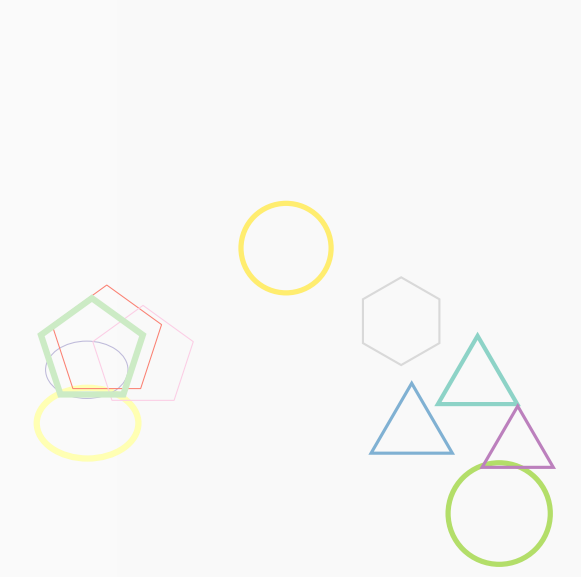[{"shape": "triangle", "thickness": 2, "radius": 0.39, "center": [0.822, 0.339]}, {"shape": "oval", "thickness": 3, "radius": 0.44, "center": [0.151, 0.266]}, {"shape": "oval", "thickness": 0.5, "radius": 0.35, "center": [0.149, 0.359]}, {"shape": "pentagon", "thickness": 0.5, "radius": 0.5, "center": [0.184, 0.406]}, {"shape": "triangle", "thickness": 1.5, "radius": 0.4, "center": [0.708, 0.255]}, {"shape": "circle", "thickness": 2.5, "radius": 0.44, "center": [0.859, 0.11]}, {"shape": "pentagon", "thickness": 0.5, "radius": 0.45, "center": [0.246, 0.379]}, {"shape": "hexagon", "thickness": 1, "radius": 0.38, "center": [0.69, 0.443]}, {"shape": "triangle", "thickness": 1.5, "radius": 0.35, "center": [0.891, 0.225]}, {"shape": "pentagon", "thickness": 3, "radius": 0.46, "center": [0.158, 0.391]}, {"shape": "circle", "thickness": 2.5, "radius": 0.39, "center": [0.492, 0.57]}]